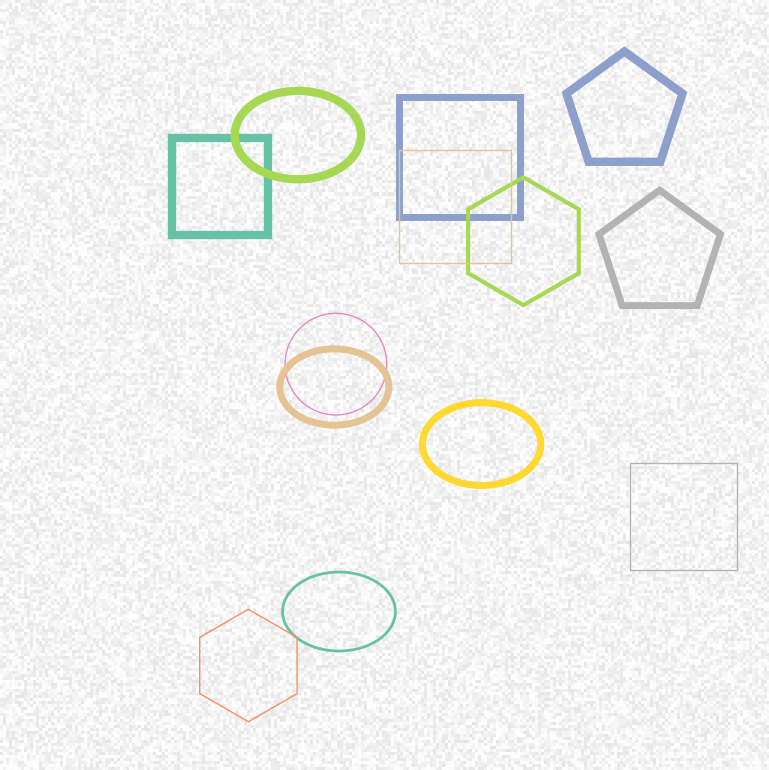[{"shape": "oval", "thickness": 1, "radius": 0.37, "center": [0.44, 0.206]}, {"shape": "square", "thickness": 3, "radius": 0.31, "center": [0.286, 0.758]}, {"shape": "hexagon", "thickness": 0.5, "radius": 0.37, "center": [0.323, 0.136]}, {"shape": "square", "thickness": 2.5, "radius": 0.39, "center": [0.597, 0.796]}, {"shape": "pentagon", "thickness": 3, "radius": 0.4, "center": [0.811, 0.854]}, {"shape": "circle", "thickness": 0.5, "radius": 0.33, "center": [0.436, 0.527]}, {"shape": "oval", "thickness": 3, "radius": 0.41, "center": [0.387, 0.825]}, {"shape": "hexagon", "thickness": 1.5, "radius": 0.41, "center": [0.68, 0.687]}, {"shape": "oval", "thickness": 2.5, "radius": 0.38, "center": [0.625, 0.423]}, {"shape": "oval", "thickness": 2.5, "radius": 0.35, "center": [0.434, 0.497]}, {"shape": "square", "thickness": 0.5, "radius": 0.36, "center": [0.591, 0.732]}, {"shape": "pentagon", "thickness": 2.5, "radius": 0.41, "center": [0.857, 0.67]}, {"shape": "square", "thickness": 0.5, "radius": 0.35, "center": [0.887, 0.33]}]